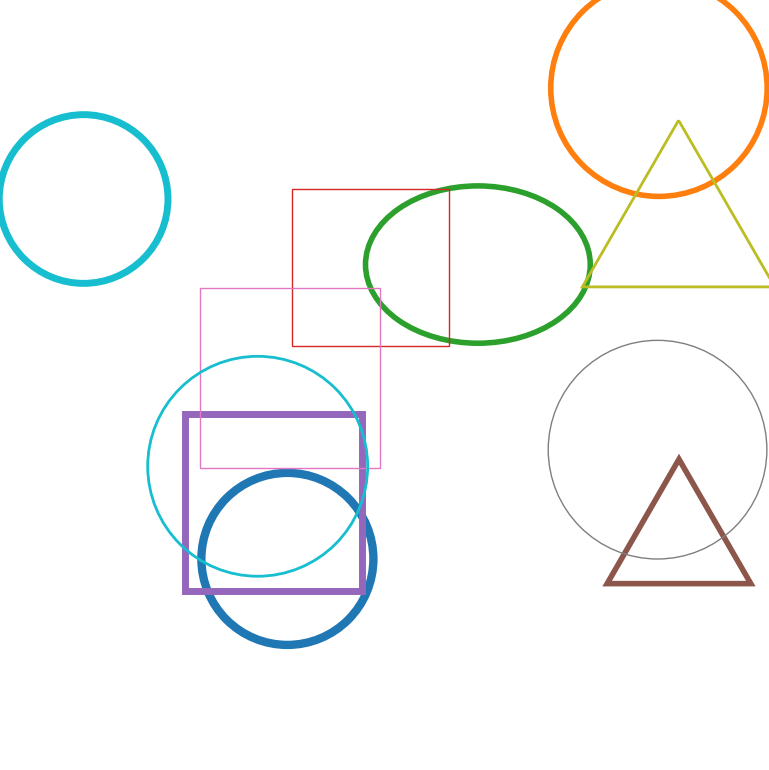[{"shape": "circle", "thickness": 3, "radius": 0.56, "center": [0.373, 0.274]}, {"shape": "circle", "thickness": 2, "radius": 0.7, "center": [0.856, 0.885]}, {"shape": "oval", "thickness": 2, "radius": 0.73, "center": [0.621, 0.656]}, {"shape": "square", "thickness": 0.5, "radius": 0.51, "center": [0.481, 0.653]}, {"shape": "square", "thickness": 2.5, "radius": 0.57, "center": [0.355, 0.347]}, {"shape": "triangle", "thickness": 2, "radius": 0.54, "center": [0.882, 0.296]}, {"shape": "square", "thickness": 0.5, "radius": 0.58, "center": [0.376, 0.509]}, {"shape": "circle", "thickness": 0.5, "radius": 0.71, "center": [0.854, 0.416]}, {"shape": "triangle", "thickness": 1, "radius": 0.72, "center": [0.881, 0.7]}, {"shape": "circle", "thickness": 1, "radius": 0.71, "center": [0.335, 0.394]}, {"shape": "circle", "thickness": 2.5, "radius": 0.55, "center": [0.109, 0.742]}]